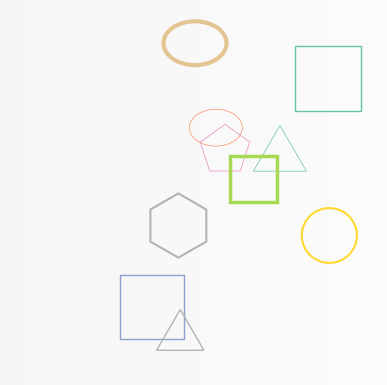[{"shape": "square", "thickness": 1, "radius": 0.43, "center": [0.846, 0.796]}, {"shape": "triangle", "thickness": 0.5, "radius": 0.4, "center": [0.722, 0.595]}, {"shape": "oval", "thickness": 0.5, "radius": 0.34, "center": [0.557, 0.668]}, {"shape": "square", "thickness": 1, "radius": 0.41, "center": [0.392, 0.203]}, {"shape": "pentagon", "thickness": 0.5, "radius": 0.34, "center": [0.581, 0.61]}, {"shape": "square", "thickness": 2.5, "radius": 0.3, "center": [0.655, 0.535]}, {"shape": "circle", "thickness": 1.5, "radius": 0.36, "center": [0.85, 0.388]}, {"shape": "oval", "thickness": 3, "radius": 0.41, "center": [0.503, 0.888]}, {"shape": "triangle", "thickness": 1, "radius": 0.35, "center": [0.465, 0.125]}, {"shape": "hexagon", "thickness": 1.5, "radius": 0.42, "center": [0.46, 0.414]}]